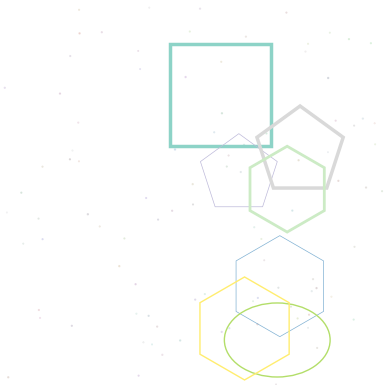[{"shape": "square", "thickness": 2.5, "radius": 0.66, "center": [0.573, 0.753]}, {"shape": "pentagon", "thickness": 0.5, "radius": 0.52, "center": [0.62, 0.548]}, {"shape": "hexagon", "thickness": 0.5, "radius": 0.66, "center": [0.727, 0.257]}, {"shape": "oval", "thickness": 1, "radius": 0.69, "center": [0.72, 0.117]}, {"shape": "pentagon", "thickness": 2.5, "radius": 0.59, "center": [0.779, 0.607]}, {"shape": "hexagon", "thickness": 2, "radius": 0.56, "center": [0.746, 0.509]}, {"shape": "hexagon", "thickness": 1, "radius": 0.67, "center": [0.635, 0.147]}]